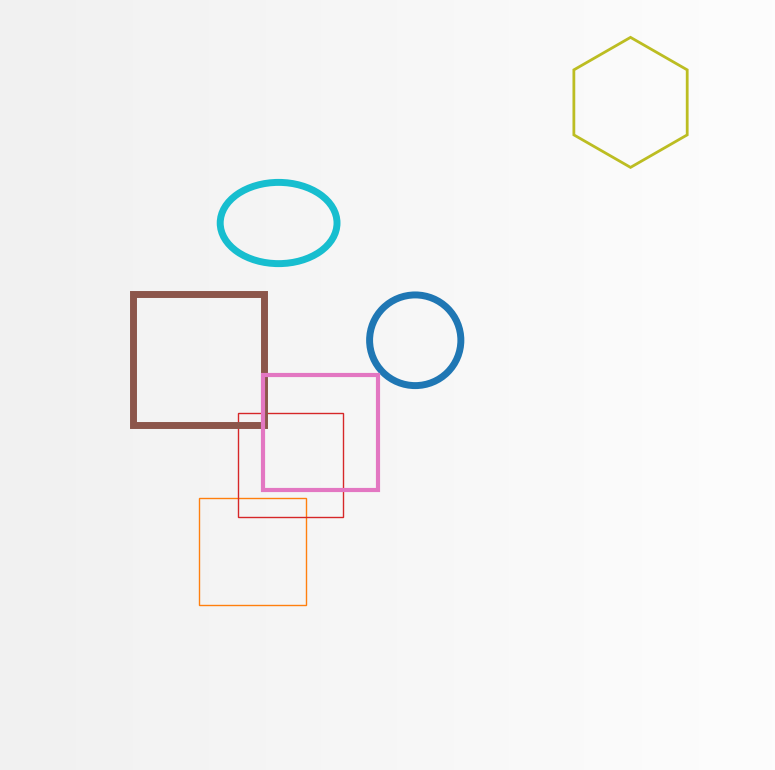[{"shape": "circle", "thickness": 2.5, "radius": 0.29, "center": [0.536, 0.558]}, {"shape": "square", "thickness": 0.5, "radius": 0.34, "center": [0.326, 0.284]}, {"shape": "square", "thickness": 0.5, "radius": 0.34, "center": [0.375, 0.397]}, {"shape": "square", "thickness": 2.5, "radius": 0.42, "center": [0.256, 0.533]}, {"shape": "square", "thickness": 1.5, "radius": 0.37, "center": [0.414, 0.439]}, {"shape": "hexagon", "thickness": 1, "radius": 0.42, "center": [0.814, 0.867]}, {"shape": "oval", "thickness": 2.5, "radius": 0.38, "center": [0.359, 0.71]}]